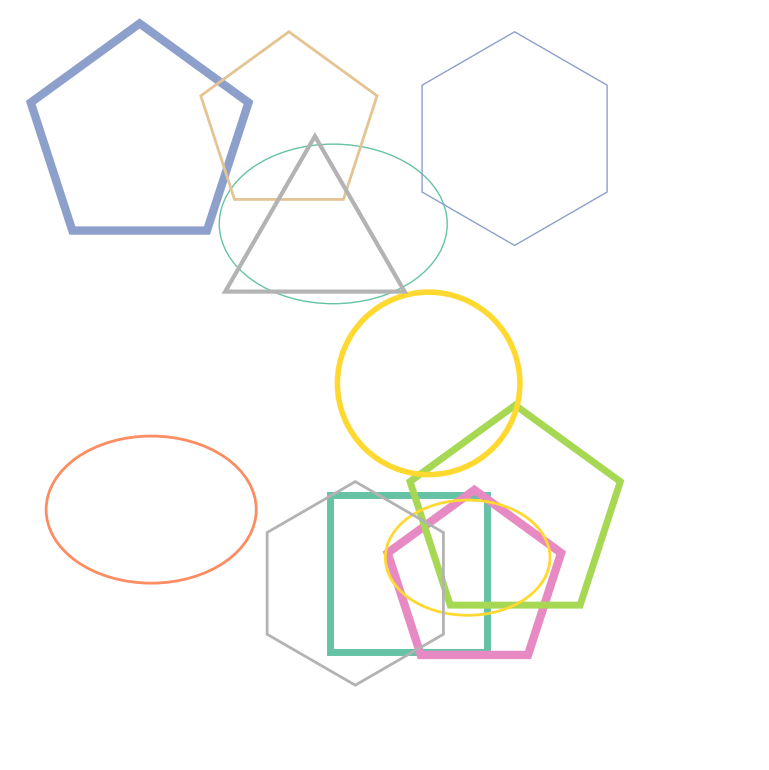[{"shape": "square", "thickness": 2.5, "radius": 0.51, "center": [0.531, 0.255]}, {"shape": "oval", "thickness": 0.5, "radius": 0.74, "center": [0.433, 0.709]}, {"shape": "oval", "thickness": 1, "radius": 0.68, "center": [0.196, 0.338]}, {"shape": "hexagon", "thickness": 0.5, "radius": 0.69, "center": [0.668, 0.82]}, {"shape": "pentagon", "thickness": 3, "radius": 0.74, "center": [0.181, 0.821]}, {"shape": "pentagon", "thickness": 3, "radius": 0.59, "center": [0.616, 0.245]}, {"shape": "pentagon", "thickness": 2.5, "radius": 0.72, "center": [0.669, 0.33]}, {"shape": "circle", "thickness": 2, "radius": 0.59, "center": [0.557, 0.502]}, {"shape": "oval", "thickness": 1, "radius": 0.53, "center": [0.607, 0.276]}, {"shape": "pentagon", "thickness": 1, "radius": 0.6, "center": [0.375, 0.838]}, {"shape": "triangle", "thickness": 1.5, "radius": 0.67, "center": [0.409, 0.689]}, {"shape": "hexagon", "thickness": 1, "radius": 0.66, "center": [0.461, 0.242]}]